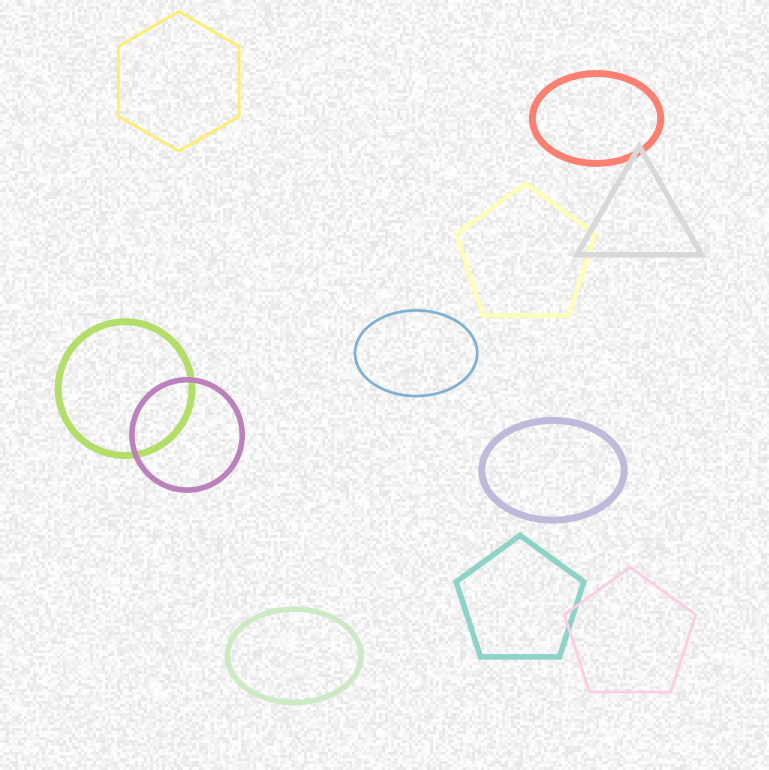[{"shape": "pentagon", "thickness": 2, "radius": 0.44, "center": [0.675, 0.217]}, {"shape": "pentagon", "thickness": 1.5, "radius": 0.47, "center": [0.683, 0.667]}, {"shape": "oval", "thickness": 2.5, "radius": 0.46, "center": [0.718, 0.389]}, {"shape": "oval", "thickness": 2.5, "radius": 0.42, "center": [0.775, 0.846]}, {"shape": "oval", "thickness": 1, "radius": 0.4, "center": [0.54, 0.541]}, {"shape": "circle", "thickness": 2.5, "radius": 0.43, "center": [0.162, 0.495]}, {"shape": "pentagon", "thickness": 1, "radius": 0.45, "center": [0.818, 0.174]}, {"shape": "triangle", "thickness": 2, "radius": 0.47, "center": [0.83, 0.716]}, {"shape": "circle", "thickness": 2, "radius": 0.36, "center": [0.243, 0.435]}, {"shape": "oval", "thickness": 2, "radius": 0.43, "center": [0.382, 0.148]}, {"shape": "hexagon", "thickness": 1, "radius": 0.45, "center": [0.232, 0.894]}]